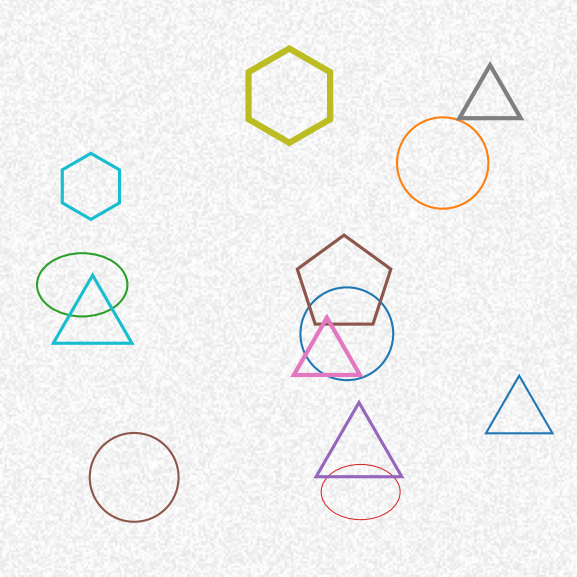[{"shape": "triangle", "thickness": 1, "radius": 0.33, "center": [0.899, 0.282]}, {"shape": "circle", "thickness": 1, "radius": 0.4, "center": [0.601, 0.421]}, {"shape": "circle", "thickness": 1, "radius": 0.4, "center": [0.767, 0.717]}, {"shape": "oval", "thickness": 1, "radius": 0.39, "center": [0.142, 0.506]}, {"shape": "oval", "thickness": 0.5, "radius": 0.34, "center": [0.624, 0.147]}, {"shape": "triangle", "thickness": 1.5, "radius": 0.43, "center": [0.622, 0.216]}, {"shape": "pentagon", "thickness": 1.5, "radius": 0.43, "center": [0.596, 0.507]}, {"shape": "circle", "thickness": 1, "radius": 0.38, "center": [0.232, 0.173]}, {"shape": "triangle", "thickness": 2, "radius": 0.33, "center": [0.566, 0.383]}, {"shape": "triangle", "thickness": 2, "radius": 0.31, "center": [0.849, 0.825]}, {"shape": "hexagon", "thickness": 3, "radius": 0.41, "center": [0.501, 0.833]}, {"shape": "hexagon", "thickness": 1.5, "radius": 0.29, "center": [0.157, 0.676]}, {"shape": "triangle", "thickness": 1.5, "radius": 0.39, "center": [0.16, 0.444]}]